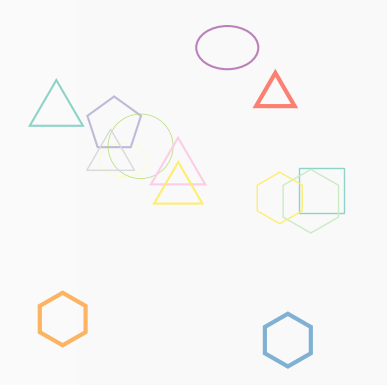[{"shape": "square", "thickness": 1, "radius": 0.29, "center": [0.829, 0.506]}, {"shape": "triangle", "thickness": 1.5, "radius": 0.4, "center": [0.145, 0.713]}, {"shape": "oval", "thickness": 0.5, "radius": 0.31, "center": [0.319, 0.584]}, {"shape": "pentagon", "thickness": 1.5, "radius": 0.36, "center": [0.295, 0.677]}, {"shape": "triangle", "thickness": 3, "radius": 0.29, "center": [0.711, 0.753]}, {"shape": "hexagon", "thickness": 3, "radius": 0.34, "center": [0.743, 0.117]}, {"shape": "hexagon", "thickness": 3, "radius": 0.34, "center": [0.162, 0.171]}, {"shape": "circle", "thickness": 0.5, "radius": 0.42, "center": [0.363, 0.62]}, {"shape": "triangle", "thickness": 1.5, "radius": 0.4, "center": [0.46, 0.562]}, {"shape": "triangle", "thickness": 1, "radius": 0.36, "center": [0.285, 0.593]}, {"shape": "oval", "thickness": 1.5, "radius": 0.4, "center": [0.587, 0.876]}, {"shape": "hexagon", "thickness": 1, "radius": 0.41, "center": [0.802, 0.477]}, {"shape": "hexagon", "thickness": 1, "radius": 0.33, "center": [0.722, 0.486]}, {"shape": "triangle", "thickness": 1.5, "radius": 0.36, "center": [0.46, 0.507]}]